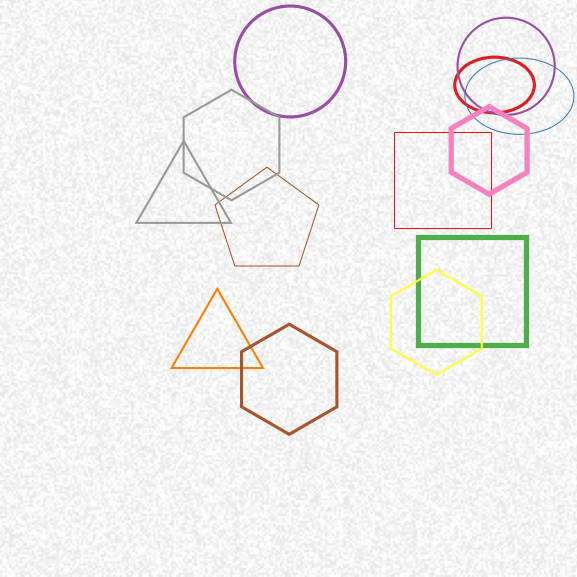[{"shape": "square", "thickness": 0.5, "radius": 0.42, "center": [0.766, 0.688]}, {"shape": "oval", "thickness": 1.5, "radius": 0.34, "center": [0.856, 0.852]}, {"shape": "oval", "thickness": 0.5, "radius": 0.47, "center": [0.899, 0.833]}, {"shape": "square", "thickness": 2.5, "radius": 0.47, "center": [0.817, 0.495]}, {"shape": "circle", "thickness": 1.5, "radius": 0.48, "center": [0.503, 0.893]}, {"shape": "circle", "thickness": 1, "radius": 0.42, "center": [0.876, 0.884]}, {"shape": "triangle", "thickness": 1, "radius": 0.46, "center": [0.376, 0.408]}, {"shape": "hexagon", "thickness": 1, "radius": 0.45, "center": [0.756, 0.441]}, {"shape": "pentagon", "thickness": 0.5, "radius": 0.47, "center": [0.462, 0.615]}, {"shape": "hexagon", "thickness": 1.5, "radius": 0.48, "center": [0.501, 0.342]}, {"shape": "hexagon", "thickness": 2.5, "radius": 0.38, "center": [0.847, 0.739]}, {"shape": "triangle", "thickness": 1, "radius": 0.47, "center": [0.318, 0.661]}, {"shape": "hexagon", "thickness": 1, "radius": 0.48, "center": [0.401, 0.748]}]